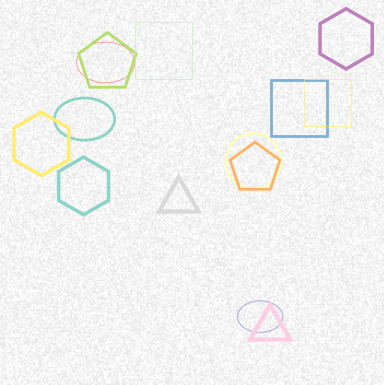[{"shape": "oval", "thickness": 2, "radius": 0.39, "center": [0.22, 0.691]}, {"shape": "hexagon", "thickness": 2.5, "radius": 0.37, "center": [0.217, 0.517]}, {"shape": "circle", "thickness": 1.5, "radius": 0.36, "center": [0.658, 0.582]}, {"shape": "oval", "thickness": 1, "radius": 0.29, "center": [0.676, 0.177]}, {"shape": "oval", "thickness": 0.5, "radius": 0.38, "center": [0.275, 0.838]}, {"shape": "square", "thickness": 2, "radius": 0.36, "center": [0.776, 0.719]}, {"shape": "pentagon", "thickness": 2, "radius": 0.34, "center": [0.662, 0.563]}, {"shape": "pentagon", "thickness": 2, "radius": 0.39, "center": [0.279, 0.837]}, {"shape": "triangle", "thickness": 3, "radius": 0.3, "center": [0.702, 0.148]}, {"shape": "triangle", "thickness": 3, "radius": 0.3, "center": [0.464, 0.48]}, {"shape": "hexagon", "thickness": 2.5, "radius": 0.39, "center": [0.899, 0.899]}, {"shape": "square", "thickness": 0.5, "radius": 0.37, "center": [0.425, 0.869]}, {"shape": "hexagon", "thickness": 2.5, "radius": 0.41, "center": [0.107, 0.626]}, {"shape": "square", "thickness": 0.5, "radius": 0.3, "center": [0.852, 0.733]}]